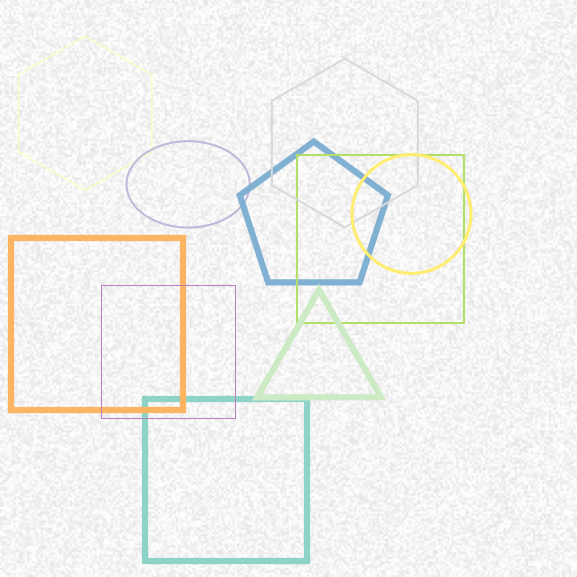[{"shape": "square", "thickness": 3, "radius": 0.7, "center": [0.391, 0.167]}, {"shape": "hexagon", "thickness": 0.5, "radius": 0.67, "center": [0.147, 0.803]}, {"shape": "oval", "thickness": 1, "radius": 0.53, "center": [0.326, 0.68]}, {"shape": "pentagon", "thickness": 3, "radius": 0.67, "center": [0.543, 0.619]}, {"shape": "square", "thickness": 3, "radius": 0.74, "center": [0.167, 0.438]}, {"shape": "square", "thickness": 1, "radius": 0.72, "center": [0.659, 0.585]}, {"shape": "hexagon", "thickness": 1, "radius": 0.73, "center": [0.597, 0.752]}, {"shape": "square", "thickness": 0.5, "radius": 0.58, "center": [0.291, 0.391]}, {"shape": "triangle", "thickness": 3, "radius": 0.62, "center": [0.553, 0.373]}, {"shape": "circle", "thickness": 1.5, "radius": 0.51, "center": [0.713, 0.629]}]